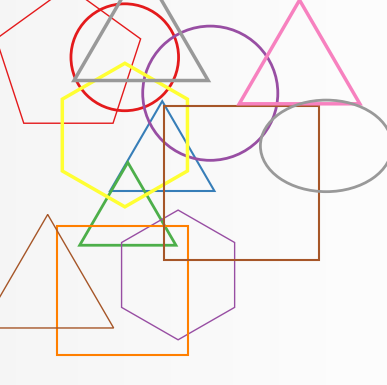[{"shape": "pentagon", "thickness": 1, "radius": 0.98, "center": [0.177, 0.838]}, {"shape": "circle", "thickness": 2, "radius": 0.69, "center": [0.322, 0.851]}, {"shape": "triangle", "thickness": 1.5, "radius": 0.78, "center": [0.419, 0.582]}, {"shape": "triangle", "thickness": 2, "radius": 0.72, "center": [0.33, 0.435]}, {"shape": "hexagon", "thickness": 1, "radius": 0.84, "center": [0.46, 0.286]}, {"shape": "circle", "thickness": 2, "radius": 0.87, "center": [0.543, 0.758]}, {"shape": "square", "thickness": 1.5, "radius": 0.84, "center": [0.316, 0.246]}, {"shape": "hexagon", "thickness": 2.5, "radius": 0.93, "center": [0.322, 0.649]}, {"shape": "triangle", "thickness": 1, "radius": 0.98, "center": [0.123, 0.246]}, {"shape": "square", "thickness": 1.5, "radius": 1.0, "center": [0.623, 0.525]}, {"shape": "triangle", "thickness": 2.5, "radius": 0.9, "center": [0.773, 0.82]}, {"shape": "oval", "thickness": 2, "radius": 0.85, "center": [0.842, 0.621]}, {"shape": "triangle", "thickness": 2.5, "radius": 1.0, "center": [0.364, 0.891]}]